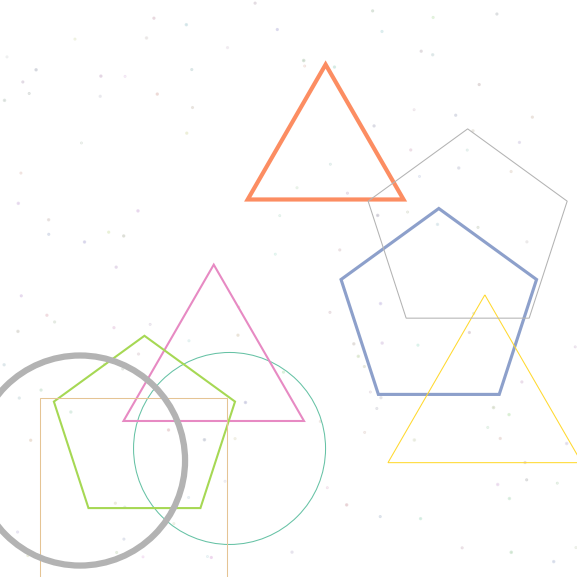[{"shape": "circle", "thickness": 0.5, "radius": 0.83, "center": [0.397, 0.223]}, {"shape": "triangle", "thickness": 2, "radius": 0.78, "center": [0.564, 0.732]}, {"shape": "pentagon", "thickness": 1.5, "radius": 0.89, "center": [0.76, 0.46]}, {"shape": "triangle", "thickness": 1, "radius": 0.9, "center": [0.37, 0.36]}, {"shape": "pentagon", "thickness": 1, "radius": 0.82, "center": [0.25, 0.253]}, {"shape": "triangle", "thickness": 0.5, "radius": 0.97, "center": [0.84, 0.295]}, {"shape": "square", "thickness": 0.5, "radius": 0.81, "center": [0.232, 0.147]}, {"shape": "circle", "thickness": 3, "radius": 0.91, "center": [0.139, 0.202]}, {"shape": "pentagon", "thickness": 0.5, "radius": 0.91, "center": [0.81, 0.595]}]